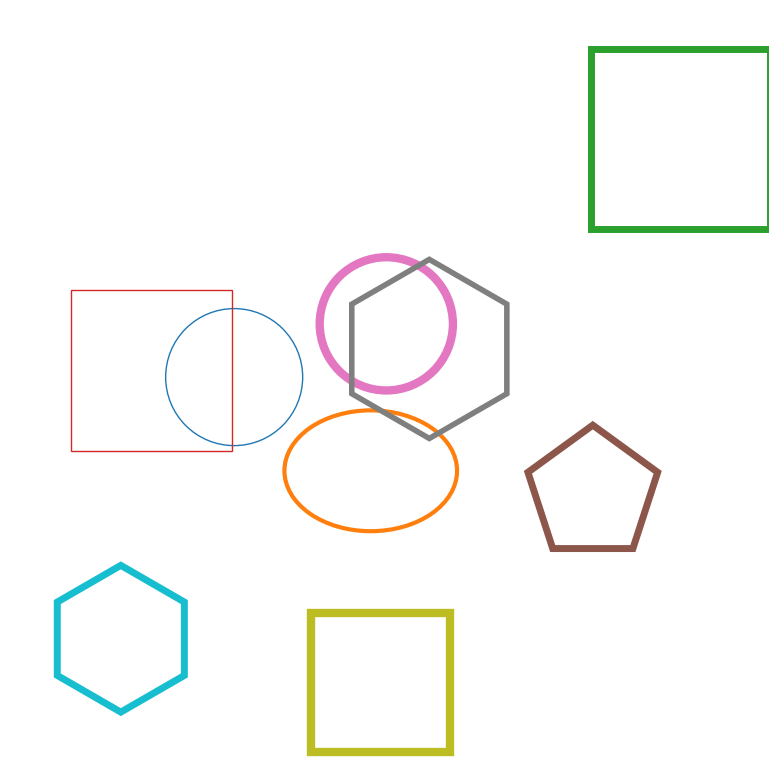[{"shape": "circle", "thickness": 0.5, "radius": 0.44, "center": [0.304, 0.51]}, {"shape": "oval", "thickness": 1.5, "radius": 0.56, "center": [0.481, 0.389]}, {"shape": "square", "thickness": 2.5, "radius": 0.58, "center": [0.883, 0.819]}, {"shape": "square", "thickness": 0.5, "radius": 0.52, "center": [0.197, 0.519]}, {"shape": "pentagon", "thickness": 2.5, "radius": 0.44, "center": [0.77, 0.359]}, {"shape": "circle", "thickness": 3, "radius": 0.43, "center": [0.502, 0.579]}, {"shape": "hexagon", "thickness": 2, "radius": 0.58, "center": [0.558, 0.547]}, {"shape": "square", "thickness": 3, "radius": 0.45, "center": [0.494, 0.114]}, {"shape": "hexagon", "thickness": 2.5, "radius": 0.48, "center": [0.157, 0.17]}]